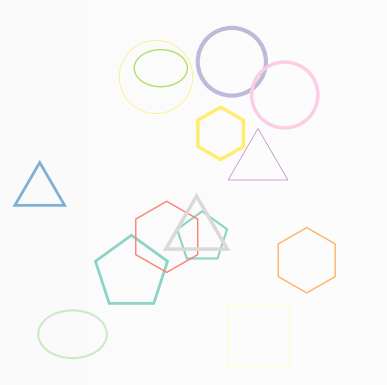[{"shape": "pentagon", "thickness": 2, "radius": 0.49, "center": [0.339, 0.291]}, {"shape": "pentagon", "thickness": 1.5, "radius": 0.34, "center": [0.522, 0.383]}, {"shape": "square", "thickness": 0.5, "radius": 0.4, "center": [0.667, 0.128]}, {"shape": "circle", "thickness": 3, "radius": 0.44, "center": [0.598, 0.84]}, {"shape": "hexagon", "thickness": 1, "radius": 0.46, "center": [0.43, 0.385]}, {"shape": "triangle", "thickness": 2, "radius": 0.37, "center": [0.103, 0.504]}, {"shape": "hexagon", "thickness": 1, "radius": 0.42, "center": [0.792, 0.324]}, {"shape": "oval", "thickness": 1, "radius": 0.34, "center": [0.415, 0.823]}, {"shape": "circle", "thickness": 2.5, "radius": 0.43, "center": [0.735, 0.753]}, {"shape": "triangle", "thickness": 2.5, "radius": 0.46, "center": [0.507, 0.399]}, {"shape": "triangle", "thickness": 0.5, "radius": 0.45, "center": [0.666, 0.577]}, {"shape": "oval", "thickness": 1.5, "radius": 0.44, "center": [0.187, 0.132]}, {"shape": "circle", "thickness": 0.5, "radius": 0.47, "center": [0.403, 0.8]}, {"shape": "hexagon", "thickness": 2.5, "radius": 0.34, "center": [0.569, 0.654]}]